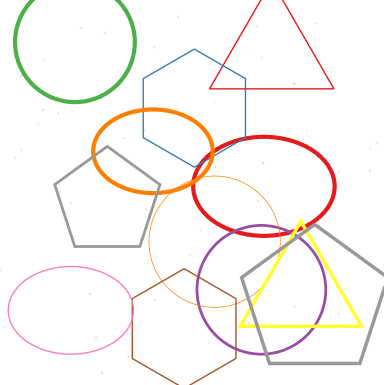[{"shape": "triangle", "thickness": 1, "radius": 0.93, "center": [0.706, 0.863]}, {"shape": "oval", "thickness": 3, "radius": 0.92, "center": [0.685, 0.516]}, {"shape": "hexagon", "thickness": 1, "radius": 0.77, "center": [0.505, 0.719]}, {"shape": "circle", "thickness": 3, "radius": 0.78, "center": [0.195, 0.89]}, {"shape": "circle", "thickness": 2, "radius": 0.84, "center": [0.679, 0.247]}, {"shape": "oval", "thickness": 3, "radius": 0.78, "center": [0.397, 0.607]}, {"shape": "circle", "thickness": 0.5, "radius": 0.85, "center": [0.557, 0.372]}, {"shape": "triangle", "thickness": 2.5, "radius": 0.91, "center": [0.781, 0.243]}, {"shape": "hexagon", "thickness": 1, "radius": 0.78, "center": [0.478, 0.147]}, {"shape": "oval", "thickness": 1, "radius": 0.81, "center": [0.184, 0.194]}, {"shape": "pentagon", "thickness": 2, "radius": 0.72, "center": [0.279, 0.476]}, {"shape": "pentagon", "thickness": 2.5, "radius": 1.0, "center": [0.817, 0.217]}]